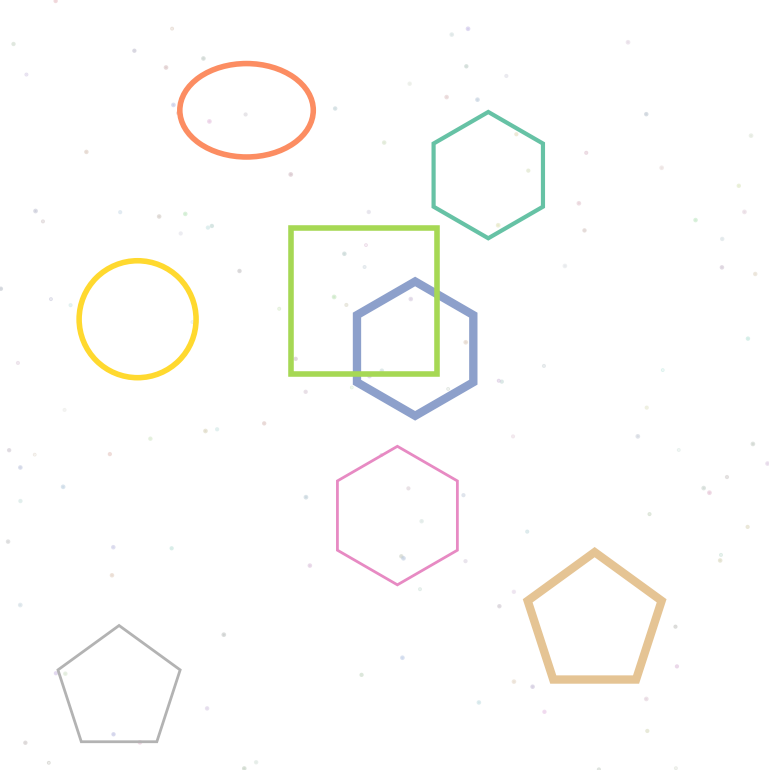[{"shape": "hexagon", "thickness": 1.5, "radius": 0.41, "center": [0.634, 0.773]}, {"shape": "oval", "thickness": 2, "radius": 0.43, "center": [0.32, 0.857]}, {"shape": "hexagon", "thickness": 3, "radius": 0.44, "center": [0.539, 0.547]}, {"shape": "hexagon", "thickness": 1, "radius": 0.45, "center": [0.516, 0.33]}, {"shape": "square", "thickness": 2, "radius": 0.47, "center": [0.472, 0.609]}, {"shape": "circle", "thickness": 2, "radius": 0.38, "center": [0.179, 0.585]}, {"shape": "pentagon", "thickness": 3, "radius": 0.46, "center": [0.772, 0.191]}, {"shape": "pentagon", "thickness": 1, "radius": 0.42, "center": [0.155, 0.104]}]